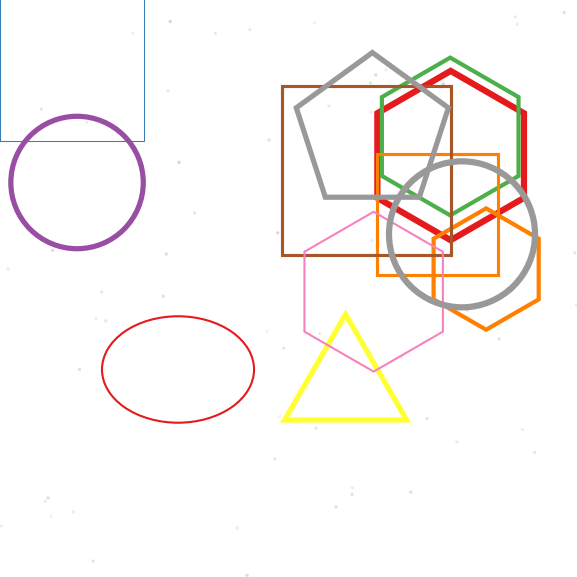[{"shape": "oval", "thickness": 1, "radius": 0.66, "center": [0.308, 0.359]}, {"shape": "hexagon", "thickness": 3, "radius": 0.73, "center": [0.78, 0.73]}, {"shape": "square", "thickness": 0.5, "radius": 0.62, "center": [0.125, 0.879]}, {"shape": "hexagon", "thickness": 2, "radius": 0.68, "center": [0.78, 0.763]}, {"shape": "circle", "thickness": 2.5, "radius": 0.57, "center": [0.133, 0.683]}, {"shape": "hexagon", "thickness": 2, "radius": 0.53, "center": [0.842, 0.533]}, {"shape": "square", "thickness": 1.5, "radius": 0.52, "center": [0.758, 0.627]}, {"shape": "triangle", "thickness": 2.5, "radius": 0.61, "center": [0.598, 0.333]}, {"shape": "square", "thickness": 1.5, "radius": 0.73, "center": [0.635, 0.704]}, {"shape": "hexagon", "thickness": 1, "radius": 0.69, "center": [0.647, 0.494]}, {"shape": "pentagon", "thickness": 2.5, "radius": 0.69, "center": [0.645, 0.77]}, {"shape": "circle", "thickness": 3, "radius": 0.63, "center": [0.8, 0.593]}]